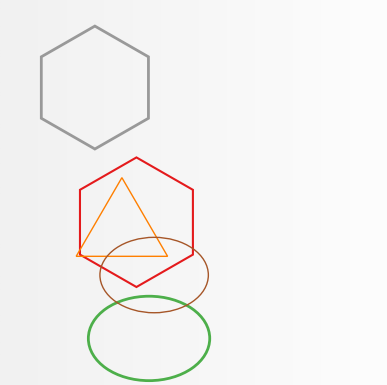[{"shape": "hexagon", "thickness": 1.5, "radius": 0.84, "center": [0.352, 0.423]}, {"shape": "oval", "thickness": 2, "radius": 0.78, "center": [0.385, 0.121]}, {"shape": "triangle", "thickness": 1, "radius": 0.68, "center": [0.315, 0.402]}, {"shape": "oval", "thickness": 1, "radius": 0.7, "center": [0.398, 0.286]}, {"shape": "hexagon", "thickness": 2, "radius": 0.8, "center": [0.245, 0.773]}]